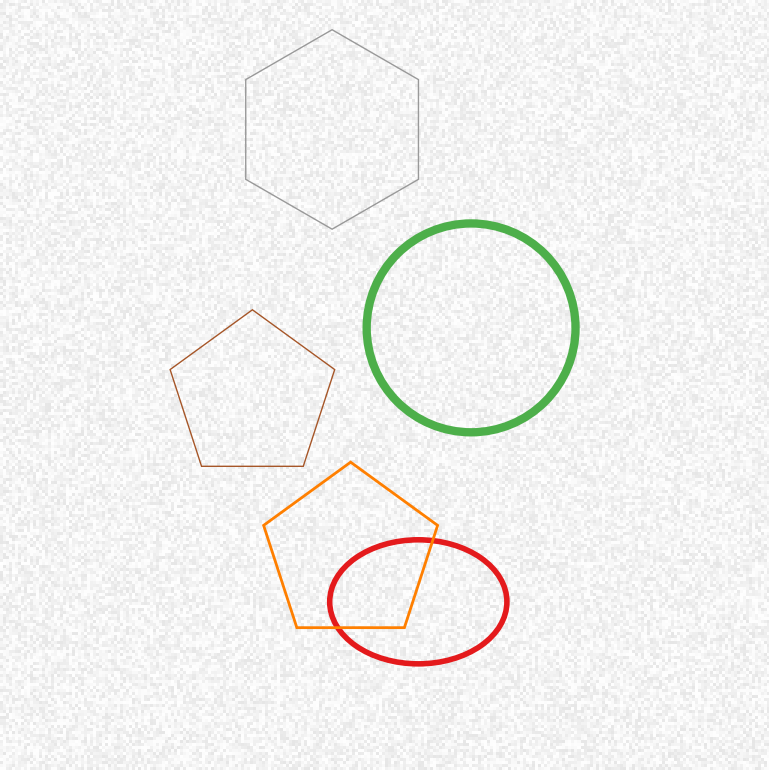[{"shape": "oval", "thickness": 2, "radius": 0.58, "center": [0.543, 0.218]}, {"shape": "circle", "thickness": 3, "radius": 0.68, "center": [0.612, 0.574]}, {"shape": "pentagon", "thickness": 1, "radius": 0.59, "center": [0.455, 0.281]}, {"shape": "pentagon", "thickness": 0.5, "radius": 0.56, "center": [0.328, 0.485]}, {"shape": "hexagon", "thickness": 0.5, "radius": 0.65, "center": [0.431, 0.832]}]